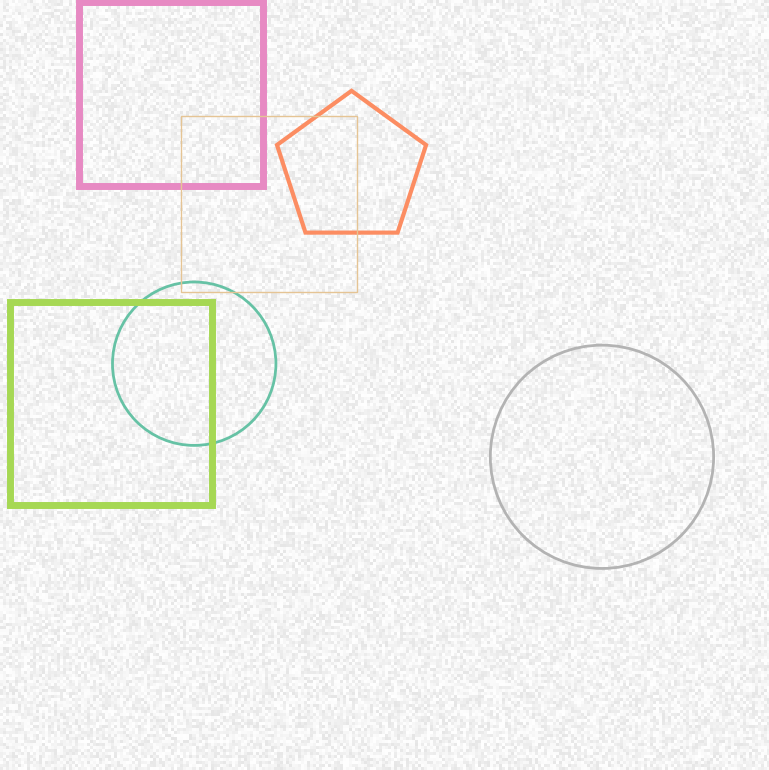[{"shape": "circle", "thickness": 1, "radius": 0.53, "center": [0.252, 0.528]}, {"shape": "pentagon", "thickness": 1.5, "radius": 0.51, "center": [0.457, 0.78]}, {"shape": "square", "thickness": 2.5, "radius": 0.6, "center": [0.222, 0.878]}, {"shape": "square", "thickness": 2.5, "radius": 0.66, "center": [0.144, 0.476]}, {"shape": "square", "thickness": 0.5, "radius": 0.57, "center": [0.349, 0.735]}, {"shape": "circle", "thickness": 1, "radius": 0.72, "center": [0.782, 0.407]}]